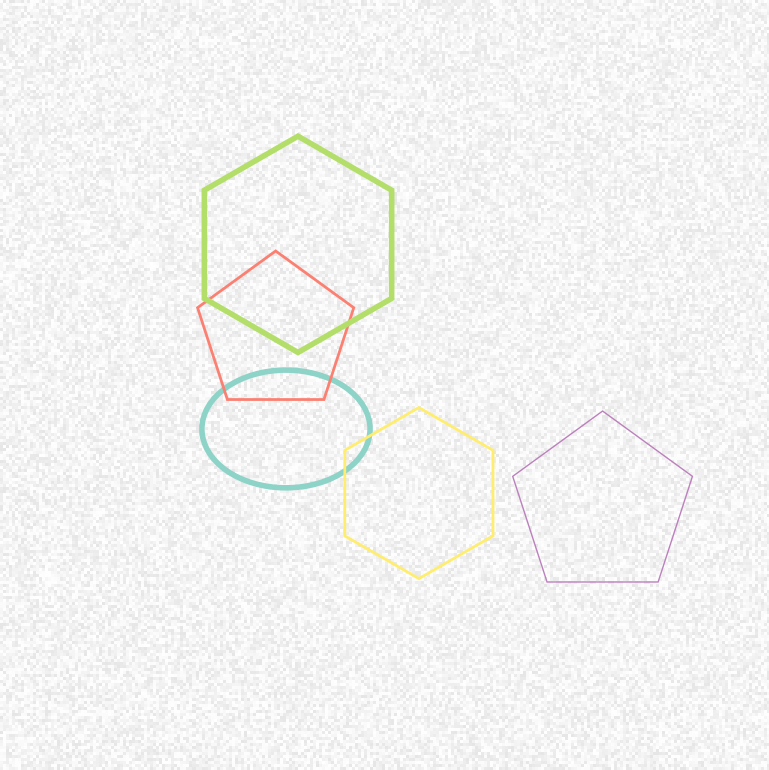[{"shape": "oval", "thickness": 2, "radius": 0.55, "center": [0.371, 0.443]}, {"shape": "pentagon", "thickness": 1, "radius": 0.53, "center": [0.358, 0.567]}, {"shape": "hexagon", "thickness": 2, "radius": 0.7, "center": [0.387, 0.683]}, {"shape": "pentagon", "thickness": 0.5, "radius": 0.61, "center": [0.783, 0.343]}, {"shape": "hexagon", "thickness": 1, "radius": 0.56, "center": [0.544, 0.36]}]